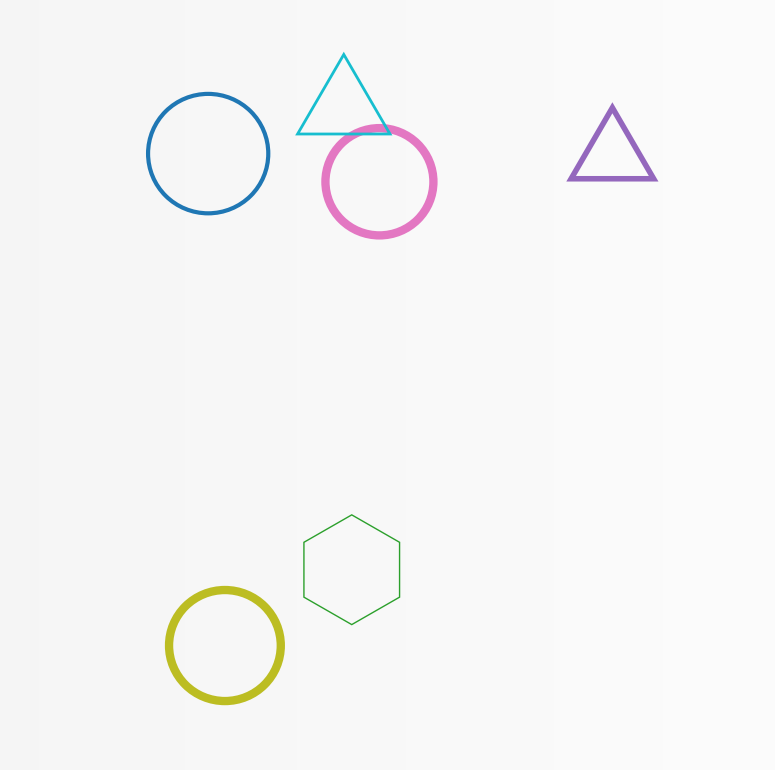[{"shape": "circle", "thickness": 1.5, "radius": 0.39, "center": [0.269, 0.801]}, {"shape": "hexagon", "thickness": 0.5, "radius": 0.36, "center": [0.454, 0.26]}, {"shape": "triangle", "thickness": 2, "radius": 0.31, "center": [0.79, 0.799]}, {"shape": "circle", "thickness": 3, "radius": 0.35, "center": [0.49, 0.764]}, {"shape": "circle", "thickness": 3, "radius": 0.36, "center": [0.29, 0.162]}, {"shape": "triangle", "thickness": 1, "radius": 0.34, "center": [0.444, 0.86]}]